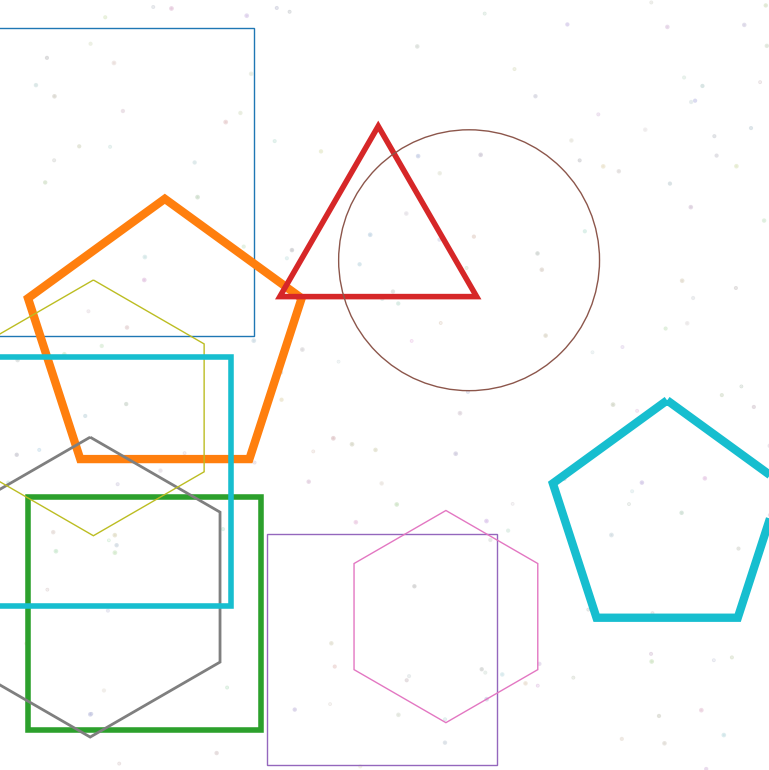[{"shape": "square", "thickness": 0.5, "radius": 1.0, "center": [0.13, 0.764]}, {"shape": "pentagon", "thickness": 3, "radius": 0.93, "center": [0.214, 0.555]}, {"shape": "square", "thickness": 2, "radius": 0.76, "center": [0.188, 0.203]}, {"shape": "triangle", "thickness": 2, "radius": 0.74, "center": [0.491, 0.689]}, {"shape": "square", "thickness": 0.5, "radius": 0.75, "center": [0.496, 0.157]}, {"shape": "circle", "thickness": 0.5, "radius": 0.85, "center": [0.609, 0.662]}, {"shape": "hexagon", "thickness": 0.5, "radius": 0.69, "center": [0.579, 0.199]}, {"shape": "hexagon", "thickness": 1, "radius": 0.97, "center": [0.117, 0.238]}, {"shape": "hexagon", "thickness": 0.5, "radius": 0.83, "center": [0.121, 0.47]}, {"shape": "pentagon", "thickness": 3, "radius": 0.78, "center": [0.866, 0.324]}, {"shape": "square", "thickness": 2, "radius": 0.81, "center": [0.138, 0.374]}]